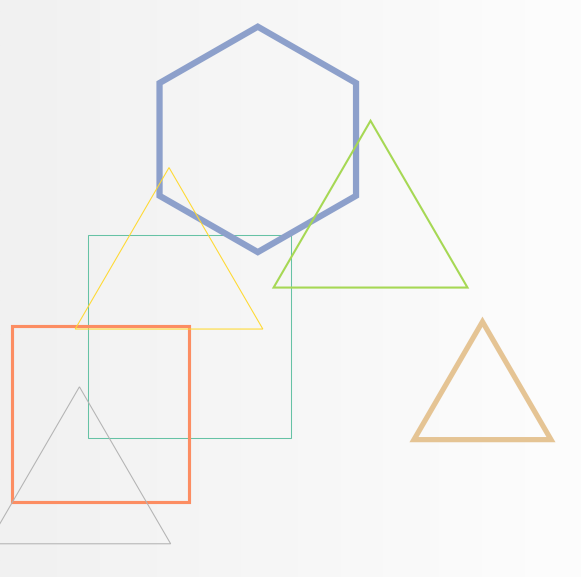[{"shape": "square", "thickness": 0.5, "radius": 0.88, "center": [0.326, 0.417]}, {"shape": "square", "thickness": 1.5, "radius": 0.76, "center": [0.173, 0.282]}, {"shape": "hexagon", "thickness": 3, "radius": 0.98, "center": [0.444, 0.758]}, {"shape": "triangle", "thickness": 1, "radius": 0.96, "center": [0.637, 0.597]}, {"shape": "triangle", "thickness": 0.5, "radius": 0.93, "center": [0.291, 0.523]}, {"shape": "triangle", "thickness": 2.5, "radius": 0.68, "center": [0.83, 0.306]}, {"shape": "triangle", "thickness": 0.5, "radius": 0.91, "center": [0.137, 0.148]}]